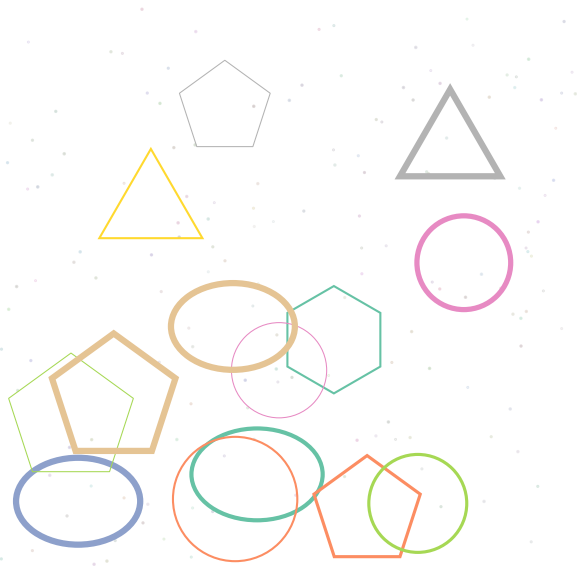[{"shape": "oval", "thickness": 2, "radius": 0.57, "center": [0.445, 0.178]}, {"shape": "hexagon", "thickness": 1, "radius": 0.46, "center": [0.578, 0.411]}, {"shape": "circle", "thickness": 1, "radius": 0.54, "center": [0.407, 0.135]}, {"shape": "pentagon", "thickness": 1.5, "radius": 0.48, "center": [0.636, 0.113]}, {"shape": "oval", "thickness": 3, "radius": 0.54, "center": [0.135, 0.131]}, {"shape": "circle", "thickness": 0.5, "radius": 0.41, "center": [0.483, 0.358]}, {"shape": "circle", "thickness": 2.5, "radius": 0.41, "center": [0.803, 0.544]}, {"shape": "pentagon", "thickness": 0.5, "radius": 0.57, "center": [0.123, 0.274]}, {"shape": "circle", "thickness": 1.5, "radius": 0.42, "center": [0.723, 0.127]}, {"shape": "triangle", "thickness": 1, "radius": 0.52, "center": [0.261, 0.638]}, {"shape": "oval", "thickness": 3, "radius": 0.54, "center": [0.403, 0.434]}, {"shape": "pentagon", "thickness": 3, "radius": 0.56, "center": [0.197, 0.309]}, {"shape": "triangle", "thickness": 3, "radius": 0.5, "center": [0.779, 0.744]}, {"shape": "pentagon", "thickness": 0.5, "radius": 0.41, "center": [0.389, 0.812]}]